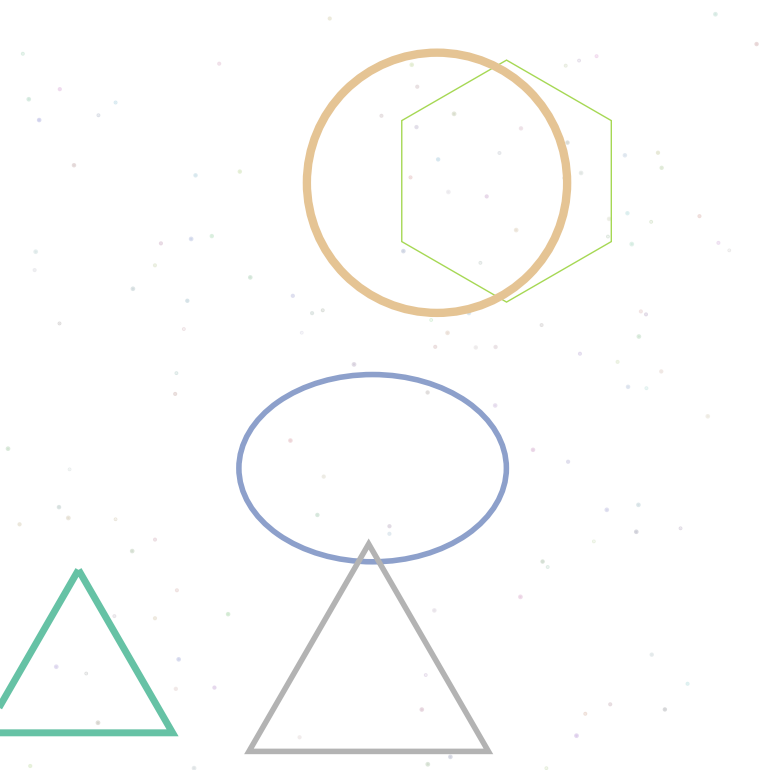[{"shape": "triangle", "thickness": 2.5, "radius": 0.71, "center": [0.102, 0.119]}, {"shape": "oval", "thickness": 2, "radius": 0.87, "center": [0.484, 0.392]}, {"shape": "hexagon", "thickness": 0.5, "radius": 0.79, "center": [0.658, 0.765]}, {"shape": "circle", "thickness": 3, "radius": 0.84, "center": [0.568, 0.763]}, {"shape": "triangle", "thickness": 2, "radius": 0.9, "center": [0.479, 0.114]}]